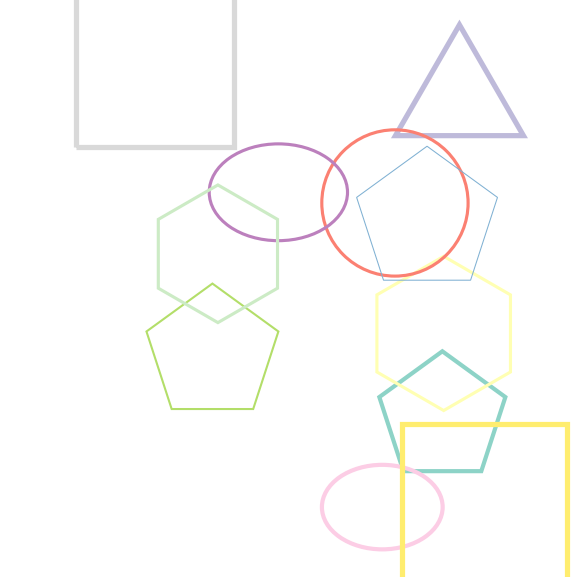[{"shape": "pentagon", "thickness": 2, "radius": 0.57, "center": [0.766, 0.276]}, {"shape": "hexagon", "thickness": 1.5, "radius": 0.67, "center": [0.768, 0.422]}, {"shape": "triangle", "thickness": 2.5, "radius": 0.64, "center": [0.796, 0.828]}, {"shape": "circle", "thickness": 1.5, "radius": 0.63, "center": [0.684, 0.648]}, {"shape": "pentagon", "thickness": 0.5, "radius": 0.64, "center": [0.739, 0.618]}, {"shape": "pentagon", "thickness": 1, "radius": 0.6, "center": [0.368, 0.388]}, {"shape": "oval", "thickness": 2, "radius": 0.52, "center": [0.662, 0.121]}, {"shape": "square", "thickness": 2.5, "radius": 0.69, "center": [0.268, 0.881]}, {"shape": "oval", "thickness": 1.5, "radius": 0.6, "center": [0.482, 0.666]}, {"shape": "hexagon", "thickness": 1.5, "radius": 0.6, "center": [0.377, 0.56]}, {"shape": "square", "thickness": 2.5, "radius": 0.71, "center": [0.839, 0.122]}]